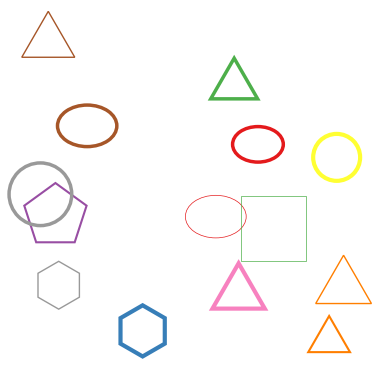[{"shape": "oval", "thickness": 2.5, "radius": 0.33, "center": [0.67, 0.625]}, {"shape": "oval", "thickness": 0.5, "radius": 0.39, "center": [0.56, 0.437]}, {"shape": "hexagon", "thickness": 3, "radius": 0.33, "center": [0.37, 0.141]}, {"shape": "square", "thickness": 0.5, "radius": 0.42, "center": [0.71, 0.406]}, {"shape": "triangle", "thickness": 2.5, "radius": 0.35, "center": [0.608, 0.778]}, {"shape": "pentagon", "thickness": 1.5, "radius": 0.43, "center": [0.144, 0.44]}, {"shape": "triangle", "thickness": 1.5, "radius": 0.31, "center": [0.855, 0.117]}, {"shape": "triangle", "thickness": 1, "radius": 0.42, "center": [0.892, 0.253]}, {"shape": "circle", "thickness": 3, "radius": 0.3, "center": [0.874, 0.591]}, {"shape": "triangle", "thickness": 1, "radius": 0.4, "center": [0.125, 0.891]}, {"shape": "oval", "thickness": 2.5, "radius": 0.39, "center": [0.226, 0.673]}, {"shape": "triangle", "thickness": 3, "radius": 0.39, "center": [0.62, 0.238]}, {"shape": "circle", "thickness": 2.5, "radius": 0.41, "center": [0.105, 0.495]}, {"shape": "hexagon", "thickness": 1, "radius": 0.31, "center": [0.152, 0.259]}]